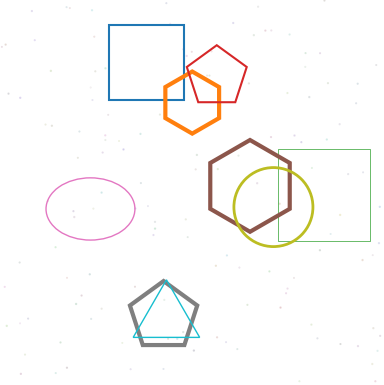[{"shape": "square", "thickness": 1.5, "radius": 0.48, "center": [0.38, 0.837]}, {"shape": "hexagon", "thickness": 3, "radius": 0.4, "center": [0.499, 0.734]}, {"shape": "square", "thickness": 0.5, "radius": 0.6, "center": [0.842, 0.494]}, {"shape": "pentagon", "thickness": 1.5, "radius": 0.41, "center": [0.563, 0.801]}, {"shape": "hexagon", "thickness": 3, "radius": 0.6, "center": [0.649, 0.517]}, {"shape": "oval", "thickness": 1, "radius": 0.58, "center": [0.235, 0.457]}, {"shape": "pentagon", "thickness": 3, "radius": 0.46, "center": [0.425, 0.178]}, {"shape": "circle", "thickness": 2, "radius": 0.51, "center": [0.71, 0.462]}, {"shape": "triangle", "thickness": 1, "radius": 0.5, "center": [0.432, 0.174]}]